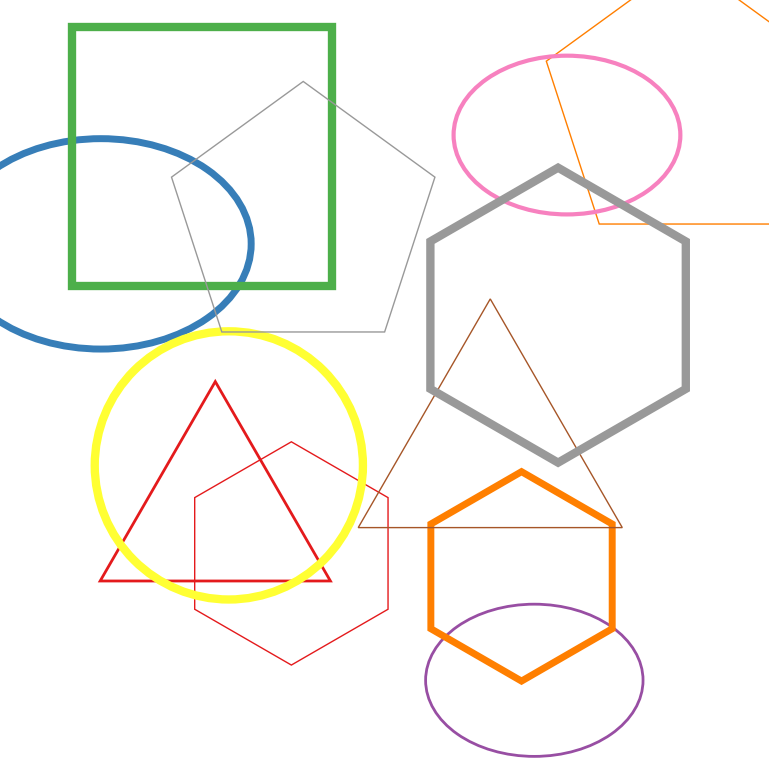[{"shape": "triangle", "thickness": 1, "radius": 0.86, "center": [0.28, 0.332]}, {"shape": "hexagon", "thickness": 0.5, "radius": 0.72, "center": [0.378, 0.281]}, {"shape": "oval", "thickness": 2.5, "radius": 0.98, "center": [0.131, 0.683]}, {"shape": "square", "thickness": 3, "radius": 0.84, "center": [0.262, 0.797]}, {"shape": "oval", "thickness": 1, "radius": 0.71, "center": [0.694, 0.117]}, {"shape": "pentagon", "thickness": 0.5, "radius": 0.95, "center": [0.889, 0.862]}, {"shape": "hexagon", "thickness": 2.5, "radius": 0.68, "center": [0.677, 0.251]}, {"shape": "circle", "thickness": 3, "radius": 0.87, "center": [0.297, 0.396]}, {"shape": "triangle", "thickness": 0.5, "radius": 0.99, "center": [0.637, 0.414]}, {"shape": "oval", "thickness": 1.5, "radius": 0.74, "center": [0.736, 0.825]}, {"shape": "hexagon", "thickness": 3, "radius": 0.96, "center": [0.725, 0.591]}, {"shape": "pentagon", "thickness": 0.5, "radius": 0.9, "center": [0.394, 0.714]}]